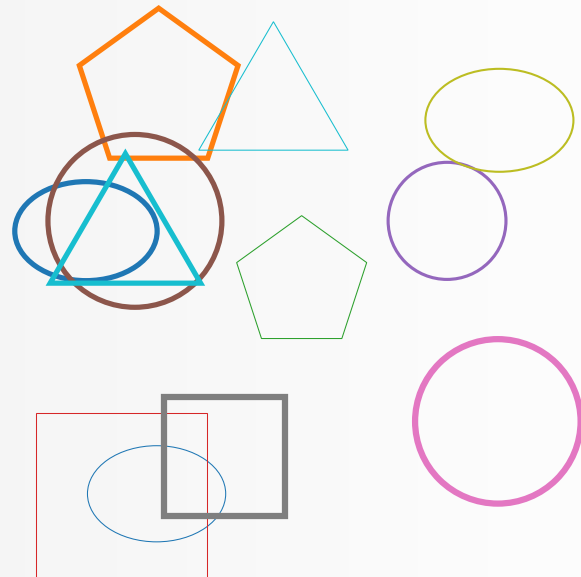[{"shape": "oval", "thickness": 2.5, "radius": 0.61, "center": [0.148, 0.599]}, {"shape": "oval", "thickness": 0.5, "radius": 0.59, "center": [0.269, 0.144]}, {"shape": "pentagon", "thickness": 2.5, "radius": 0.72, "center": [0.273, 0.841]}, {"shape": "pentagon", "thickness": 0.5, "radius": 0.59, "center": [0.519, 0.508]}, {"shape": "square", "thickness": 0.5, "radius": 0.74, "center": [0.209, 0.137]}, {"shape": "circle", "thickness": 1.5, "radius": 0.51, "center": [0.769, 0.617]}, {"shape": "circle", "thickness": 2.5, "radius": 0.75, "center": [0.232, 0.617]}, {"shape": "circle", "thickness": 3, "radius": 0.71, "center": [0.857, 0.269]}, {"shape": "square", "thickness": 3, "radius": 0.52, "center": [0.386, 0.209]}, {"shape": "oval", "thickness": 1, "radius": 0.64, "center": [0.859, 0.791]}, {"shape": "triangle", "thickness": 0.5, "radius": 0.74, "center": [0.47, 0.813]}, {"shape": "triangle", "thickness": 2.5, "radius": 0.75, "center": [0.216, 0.584]}]